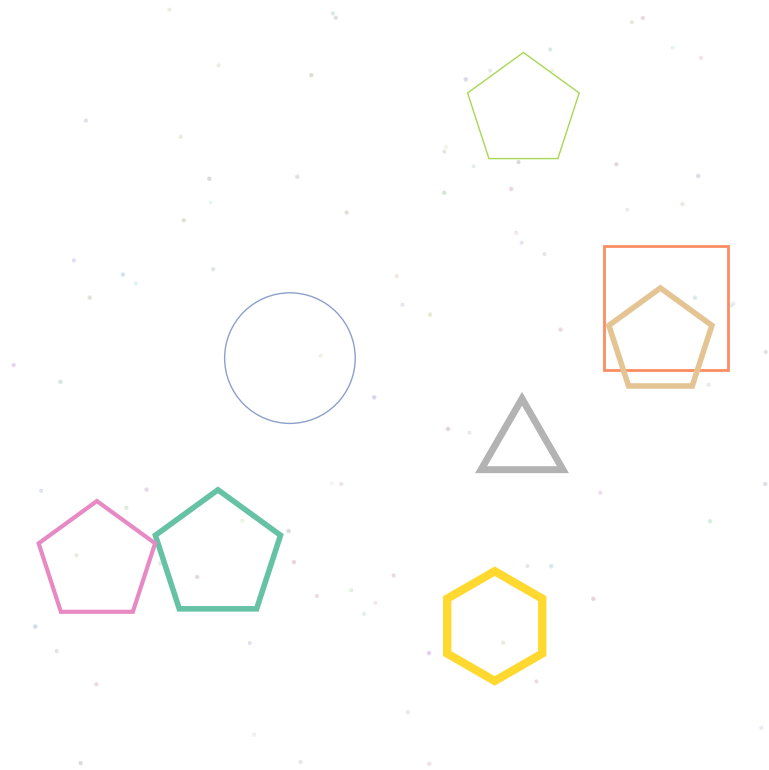[{"shape": "pentagon", "thickness": 2, "radius": 0.43, "center": [0.283, 0.278]}, {"shape": "square", "thickness": 1, "radius": 0.4, "center": [0.865, 0.6]}, {"shape": "circle", "thickness": 0.5, "radius": 0.42, "center": [0.377, 0.535]}, {"shape": "pentagon", "thickness": 1.5, "radius": 0.4, "center": [0.126, 0.27]}, {"shape": "pentagon", "thickness": 0.5, "radius": 0.38, "center": [0.68, 0.856]}, {"shape": "hexagon", "thickness": 3, "radius": 0.36, "center": [0.642, 0.187]}, {"shape": "pentagon", "thickness": 2, "radius": 0.35, "center": [0.858, 0.556]}, {"shape": "triangle", "thickness": 2.5, "radius": 0.31, "center": [0.678, 0.421]}]